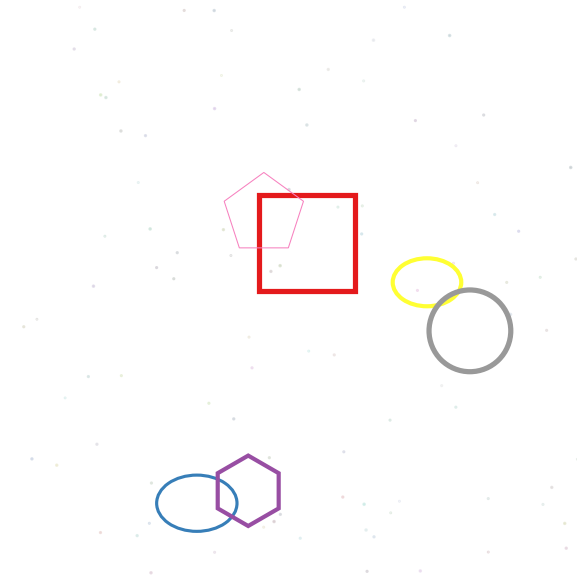[{"shape": "square", "thickness": 2.5, "radius": 0.42, "center": [0.532, 0.578]}, {"shape": "oval", "thickness": 1.5, "radius": 0.35, "center": [0.341, 0.128]}, {"shape": "hexagon", "thickness": 2, "radius": 0.3, "center": [0.43, 0.149]}, {"shape": "oval", "thickness": 2, "radius": 0.3, "center": [0.739, 0.51]}, {"shape": "pentagon", "thickness": 0.5, "radius": 0.36, "center": [0.457, 0.628]}, {"shape": "circle", "thickness": 2.5, "radius": 0.35, "center": [0.814, 0.426]}]